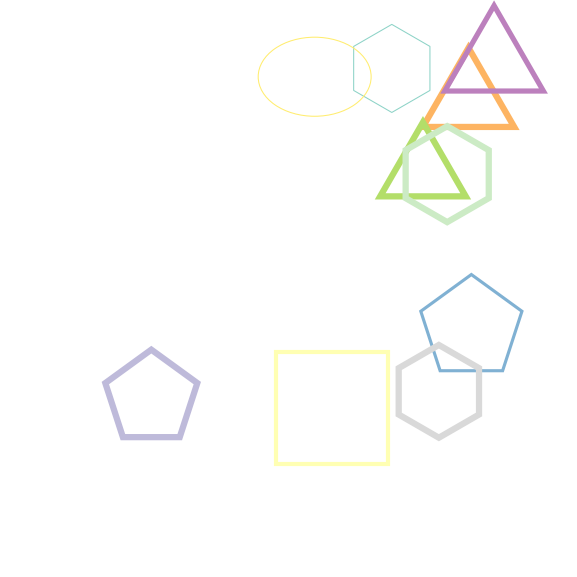[{"shape": "hexagon", "thickness": 0.5, "radius": 0.38, "center": [0.678, 0.881]}, {"shape": "square", "thickness": 2, "radius": 0.49, "center": [0.574, 0.293]}, {"shape": "pentagon", "thickness": 3, "radius": 0.42, "center": [0.262, 0.31]}, {"shape": "pentagon", "thickness": 1.5, "radius": 0.46, "center": [0.816, 0.432]}, {"shape": "triangle", "thickness": 3, "radius": 0.46, "center": [0.811, 0.825]}, {"shape": "triangle", "thickness": 3, "radius": 0.43, "center": [0.732, 0.702]}, {"shape": "hexagon", "thickness": 3, "radius": 0.4, "center": [0.76, 0.321]}, {"shape": "triangle", "thickness": 2.5, "radius": 0.49, "center": [0.856, 0.891]}, {"shape": "hexagon", "thickness": 3, "radius": 0.42, "center": [0.774, 0.698]}, {"shape": "oval", "thickness": 0.5, "radius": 0.49, "center": [0.545, 0.866]}]